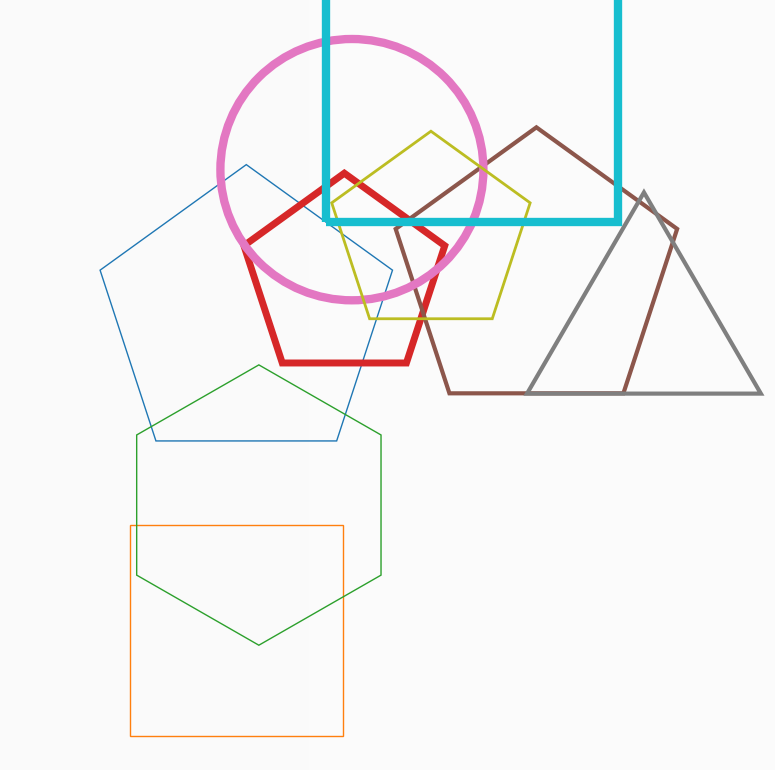[{"shape": "pentagon", "thickness": 0.5, "radius": 0.99, "center": [0.318, 0.588]}, {"shape": "square", "thickness": 0.5, "radius": 0.69, "center": [0.305, 0.181]}, {"shape": "hexagon", "thickness": 0.5, "radius": 0.91, "center": [0.334, 0.344]}, {"shape": "pentagon", "thickness": 2.5, "radius": 0.68, "center": [0.444, 0.639]}, {"shape": "pentagon", "thickness": 1.5, "radius": 0.95, "center": [0.692, 0.644]}, {"shape": "circle", "thickness": 3, "radius": 0.85, "center": [0.454, 0.78]}, {"shape": "triangle", "thickness": 1.5, "radius": 0.87, "center": [0.831, 0.576]}, {"shape": "pentagon", "thickness": 1, "radius": 0.67, "center": [0.556, 0.695]}, {"shape": "square", "thickness": 3, "radius": 0.94, "center": [0.609, 0.9]}]